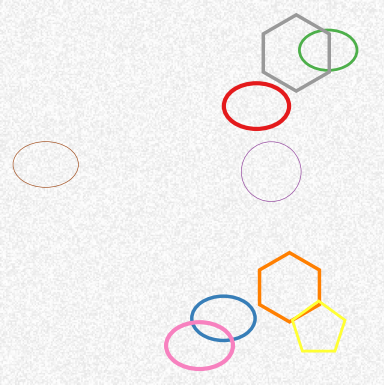[{"shape": "oval", "thickness": 3, "radius": 0.42, "center": [0.666, 0.724]}, {"shape": "oval", "thickness": 2.5, "radius": 0.41, "center": [0.58, 0.173]}, {"shape": "oval", "thickness": 2, "radius": 0.37, "center": [0.852, 0.87]}, {"shape": "circle", "thickness": 0.5, "radius": 0.39, "center": [0.704, 0.554]}, {"shape": "hexagon", "thickness": 2.5, "radius": 0.45, "center": [0.752, 0.254]}, {"shape": "pentagon", "thickness": 2, "radius": 0.36, "center": [0.828, 0.146]}, {"shape": "oval", "thickness": 0.5, "radius": 0.42, "center": [0.119, 0.573]}, {"shape": "oval", "thickness": 3, "radius": 0.43, "center": [0.518, 0.102]}, {"shape": "hexagon", "thickness": 2.5, "radius": 0.49, "center": [0.77, 0.862]}]